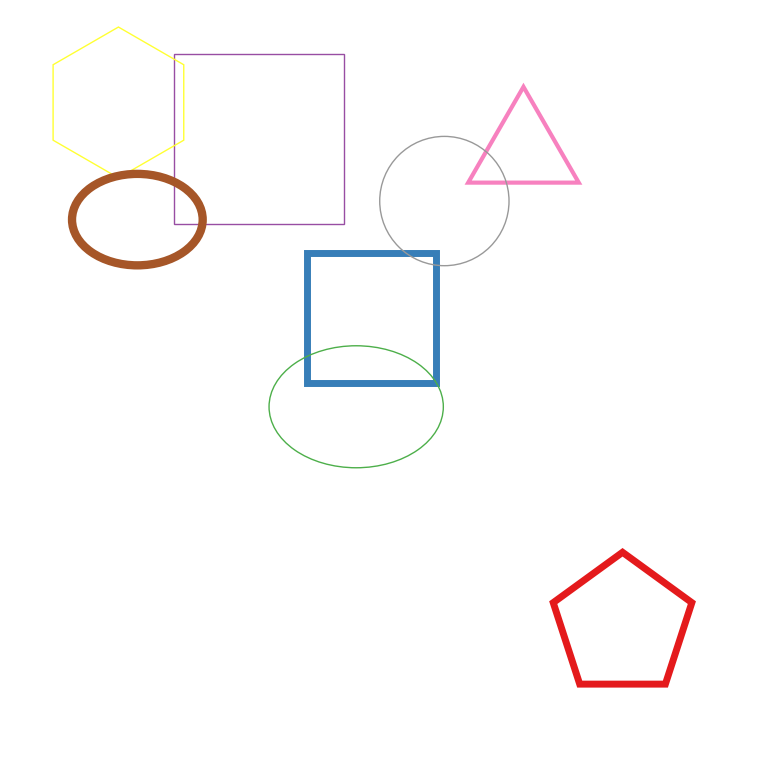[{"shape": "pentagon", "thickness": 2.5, "radius": 0.47, "center": [0.809, 0.188]}, {"shape": "square", "thickness": 2.5, "radius": 0.42, "center": [0.482, 0.587]}, {"shape": "oval", "thickness": 0.5, "radius": 0.57, "center": [0.463, 0.472]}, {"shape": "square", "thickness": 0.5, "radius": 0.55, "center": [0.337, 0.82]}, {"shape": "hexagon", "thickness": 0.5, "radius": 0.49, "center": [0.154, 0.867]}, {"shape": "oval", "thickness": 3, "radius": 0.42, "center": [0.178, 0.715]}, {"shape": "triangle", "thickness": 1.5, "radius": 0.41, "center": [0.68, 0.804]}, {"shape": "circle", "thickness": 0.5, "radius": 0.42, "center": [0.577, 0.739]}]